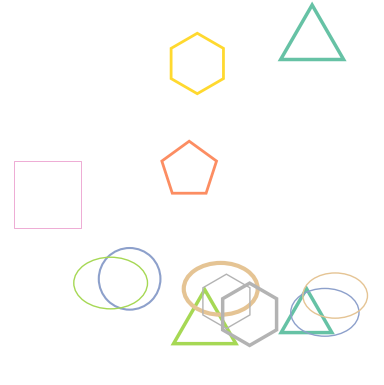[{"shape": "triangle", "thickness": 2.5, "radius": 0.38, "center": [0.796, 0.174]}, {"shape": "triangle", "thickness": 2.5, "radius": 0.47, "center": [0.811, 0.893]}, {"shape": "pentagon", "thickness": 2, "radius": 0.37, "center": [0.491, 0.559]}, {"shape": "oval", "thickness": 1, "radius": 0.44, "center": [0.844, 0.189]}, {"shape": "circle", "thickness": 1.5, "radius": 0.4, "center": [0.337, 0.276]}, {"shape": "square", "thickness": 0.5, "radius": 0.44, "center": [0.124, 0.495]}, {"shape": "triangle", "thickness": 2.5, "radius": 0.47, "center": [0.532, 0.154]}, {"shape": "oval", "thickness": 1, "radius": 0.48, "center": [0.287, 0.265]}, {"shape": "hexagon", "thickness": 2, "radius": 0.39, "center": [0.512, 0.835]}, {"shape": "oval", "thickness": 3, "radius": 0.48, "center": [0.573, 0.25]}, {"shape": "oval", "thickness": 1, "radius": 0.42, "center": [0.871, 0.232]}, {"shape": "hexagon", "thickness": 1, "radius": 0.35, "center": [0.588, 0.217]}, {"shape": "hexagon", "thickness": 2.5, "radius": 0.4, "center": [0.648, 0.184]}]